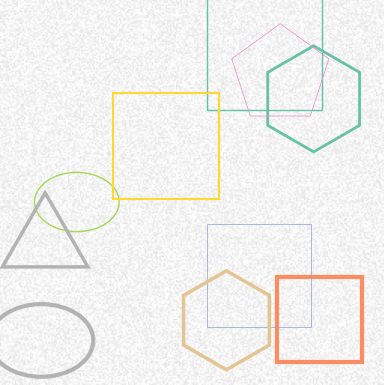[{"shape": "hexagon", "thickness": 2, "radius": 0.69, "center": [0.815, 0.743]}, {"shape": "square", "thickness": 1, "radius": 0.75, "center": [0.688, 0.863]}, {"shape": "square", "thickness": 3, "radius": 0.55, "center": [0.83, 0.169]}, {"shape": "square", "thickness": 0.5, "radius": 0.67, "center": [0.673, 0.284]}, {"shape": "pentagon", "thickness": 0.5, "radius": 0.66, "center": [0.728, 0.806]}, {"shape": "oval", "thickness": 1, "radius": 0.55, "center": [0.2, 0.475]}, {"shape": "square", "thickness": 1.5, "radius": 0.69, "center": [0.43, 0.62]}, {"shape": "hexagon", "thickness": 2.5, "radius": 0.64, "center": [0.588, 0.168]}, {"shape": "triangle", "thickness": 2.5, "radius": 0.64, "center": [0.117, 0.371]}, {"shape": "oval", "thickness": 3, "radius": 0.67, "center": [0.107, 0.116]}]